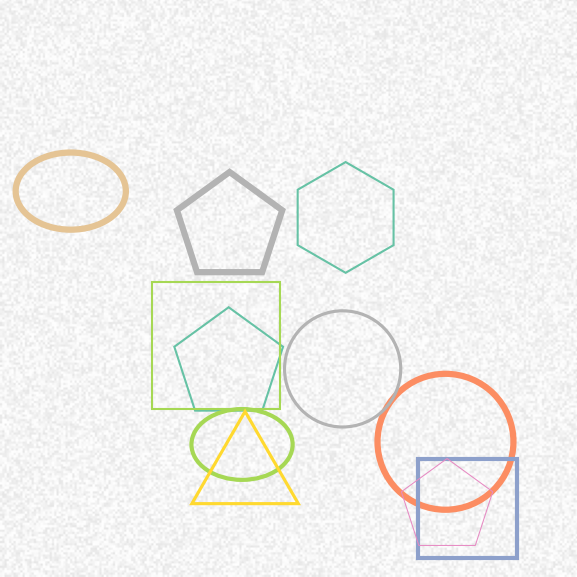[{"shape": "pentagon", "thickness": 1, "radius": 0.49, "center": [0.396, 0.368]}, {"shape": "hexagon", "thickness": 1, "radius": 0.48, "center": [0.598, 0.623]}, {"shape": "circle", "thickness": 3, "radius": 0.59, "center": [0.771, 0.234]}, {"shape": "square", "thickness": 2, "radius": 0.43, "center": [0.809, 0.119]}, {"shape": "pentagon", "thickness": 0.5, "radius": 0.42, "center": [0.774, 0.122]}, {"shape": "oval", "thickness": 2, "radius": 0.44, "center": [0.419, 0.229]}, {"shape": "square", "thickness": 1, "radius": 0.55, "center": [0.374, 0.401]}, {"shape": "triangle", "thickness": 1.5, "radius": 0.53, "center": [0.424, 0.18]}, {"shape": "oval", "thickness": 3, "radius": 0.48, "center": [0.123, 0.668]}, {"shape": "pentagon", "thickness": 3, "radius": 0.48, "center": [0.398, 0.605]}, {"shape": "circle", "thickness": 1.5, "radius": 0.5, "center": [0.593, 0.36]}]